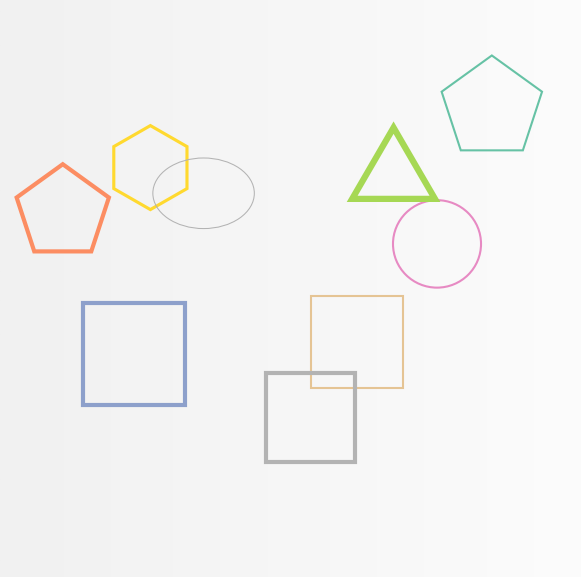[{"shape": "pentagon", "thickness": 1, "radius": 0.45, "center": [0.846, 0.812]}, {"shape": "pentagon", "thickness": 2, "radius": 0.42, "center": [0.108, 0.631]}, {"shape": "square", "thickness": 2, "radius": 0.44, "center": [0.231, 0.387]}, {"shape": "circle", "thickness": 1, "radius": 0.38, "center": [0.752, 0.577]}, {"shape": "triangle", "thickness": 3, "radius": 0.41, "center": [0.677, 0.696]}, {"shape": "hexagon", "thickness": 1.5, "radius": 0.36, "center": [0.259, 0.709]}, {"shape": "square", "thickness": 1, "radius": 0.4, "center": [0.614, 0.407]}, {"shape": "square", "thickness": 2, "radius": 0.38, "center": [0.534, 0.276]}, {"shape": "oval", "thickness": 0.5, "radius": 0.44, "center": [0.35, 0.664]}]